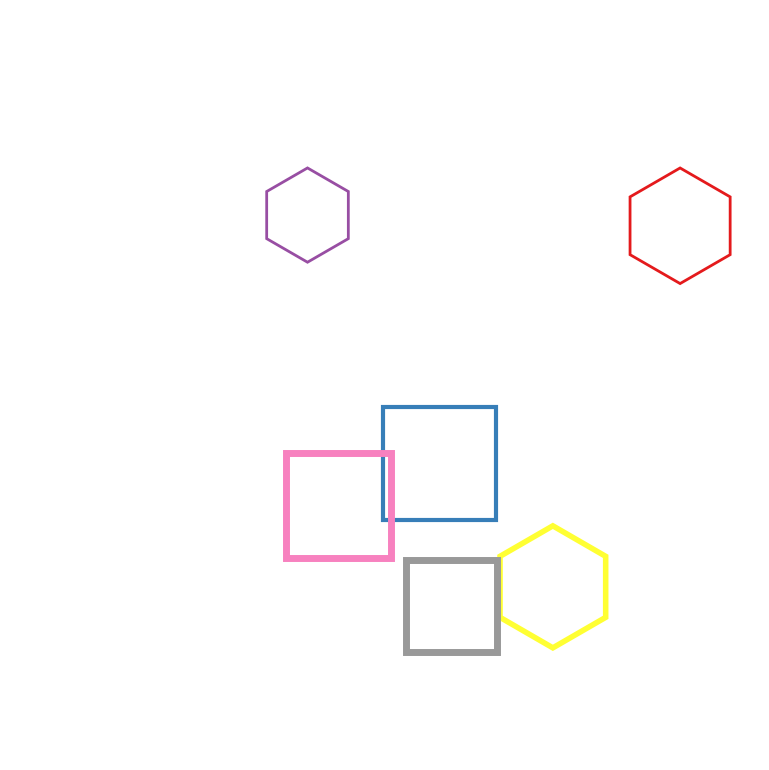[{"shape": "hexagon", "thickness": 1, "radius": 0.38, "center": [0.883, 0.707]}, {"shape": "square", "thickness": 1.5, "radius": 0.37, "center": [0.57, 0.398]}, {"shape": "hexagon", "thickness": 1, "radius": 0.31, "center": [0.399, 0.721]}, {"shape": "hexagon", "thickness": 2, "radius": 0.4, "center": [0.718, 0.238]}, {"shape": "square", "thickness": 2.5, "radius": 0.34, "center": [0.44, 0.344]}, {"shape": "square", "thickness": 2.5, "radius": 0.3, "center": [0.587, 0.213]}]